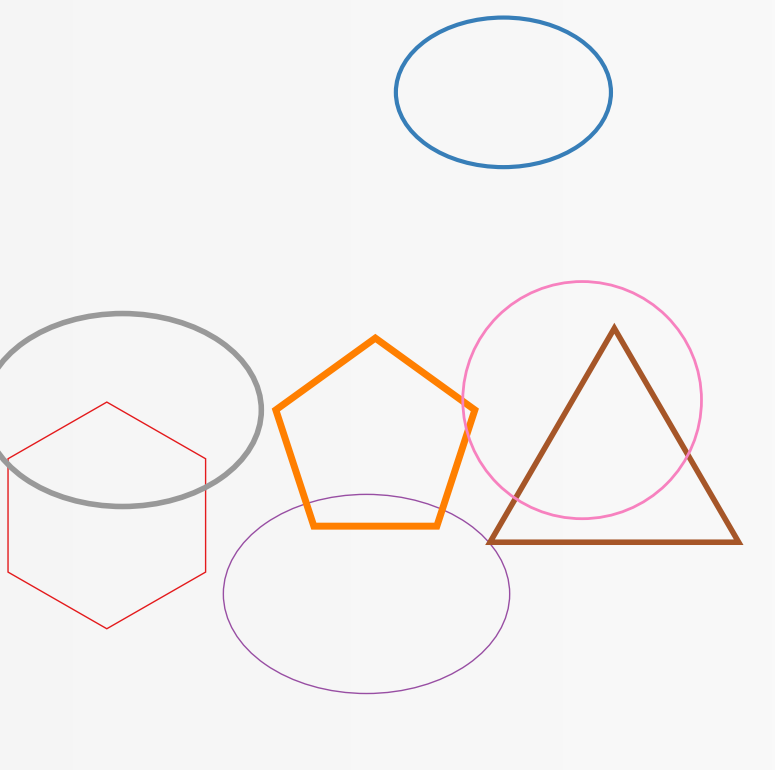[{"shape": "hexagon", "thickness": 0.5, "radius": 0.74, "center": [0.138, 0.331]}, {"shape": "oval", "thickness": 1.5, "radius": 0.69, "center": [0.65, 0.88]}, {"shape": "oval", "thickness": 0.5, "radius": 0.92, "center": [0.473, 0.229]}, {"shape": "pentagon", "thickness": 2.5, "radius": 0.68, "center": [0.484, 0.426]}, {"shape": "triangle", "thickness": 2, "radius": 0.93, "center": [0.793, 0.388]}, {"shape": "circle", "thickness": 1, "radius": 0.77, "center": [0.751, 0.48]}, {"shape": "oval", "thickness": 2, "radius": 0.89, "center": [0.158, 0.468]}]